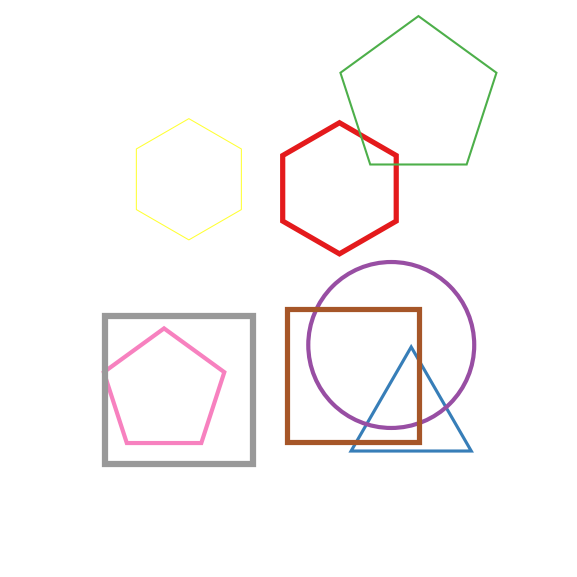[{"shape": "hexagon", "thickness": 2.5, "radius": 0.57, "center": [0.588, 0.673]}, {"shape": "triangle", "thickness": 1.5, "radius": 0.6, "center": [0.712, 0.278]}, {"shape": "pentagon", "thickness": 1, "radius": 0.71, "center": [0.725, 0.829]}, {"shape": "circle", "thickness": 2, "radius": 0.72, "center": [0.677, 0.402]}, {"shape": "hexagon", "thickness": 0.5, "radius": 0.52, "center": [0.327, 0.689]}, {"shape": "square", "thickness": 2.5, "radius": 0.57, "center": [0.611, 0.349]}, {"shape": "pentagon", "thickness": 2, "radius": 0.55, "center": [0.284, 0.321]}, {"shape": "square", "thickness": 3, "radius": 0.64, "center": [0.31, 0.324]}]